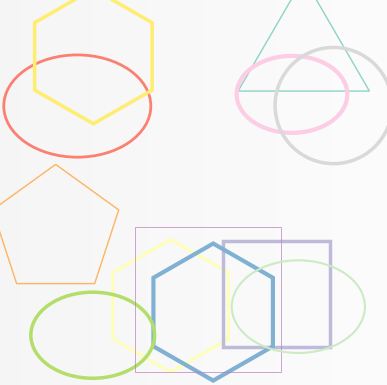[{"shape": "triangle", "thickness": 1, "radius": 0.98, "center": [0.784, 0.861]}, {"shape": "hexagon", "thickness": 2, "radius": 0.86, "center": [0.44, 0.206]}, {"shape": "square", "thickness": 2.5, "radius": 0.69, "center": [0.712, 0.237]}, {"shape": "oval", "thickness": 2, "radius": 0.95, "center": [0.199, 0.725]}, {"shape": "hexagon", "thickness": 3, "radius": 0.89, "center": [0.55, 0.189]}, {"shape": "pentagon", "thickness": 1, "radius": 0.86, "center": [0.144, 0.402]}, {"shape": "oval", "thickness": 2.5, "radius": 0.8, "center": [0.239, 0.129]}, {"shape": "oval", "thickness": 3, "radius": 0.71, "center": [0.754, 0.755]}, {"shape": "circle", "thickness": 2.5, "radius": 0.75, "center": [0.861, 0.726]}, {"shape": "square", "thickness": 0.5, "radius": 0.94, "center": [0.537, 0.223]}, {"shape": "oval", "thickness": 1.5, "radius": 0.86, "center": [0.77, 0.204]}, {"shape": "hexagon", "thickness": 2.5, "radius": 0.88, "center": [0.241, 0.854]}]